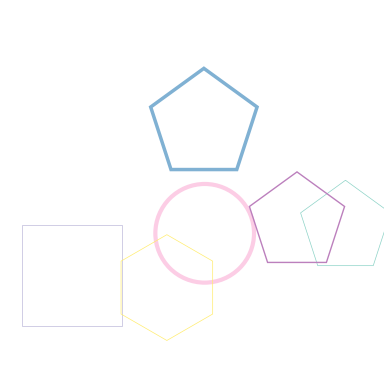[{"shape": "pentagon", "thickness": 0.5, "radius": 0.61, "center": [0.897, 0.409]}, {"shape": "square", "thickness": 0.5, "radius": 0.65, "center": [0.188, 0.285]}, {"shape": "pentagon", "thickness": 2.5, "radius": 0.73, "center": [0.53, 0.677]}, {"shape": "circle", "thickness": 3, "radius": 0.64, "center": [0.532, 0.394]}, {"shape": "pentagon", "thickness": 1, "radius": 0.65, "center": [0.771, 0.424]}, {"shape": "hexagon", "thickness": 0.5, "radius": 0.69, "center": [0.433, 0.253]}]